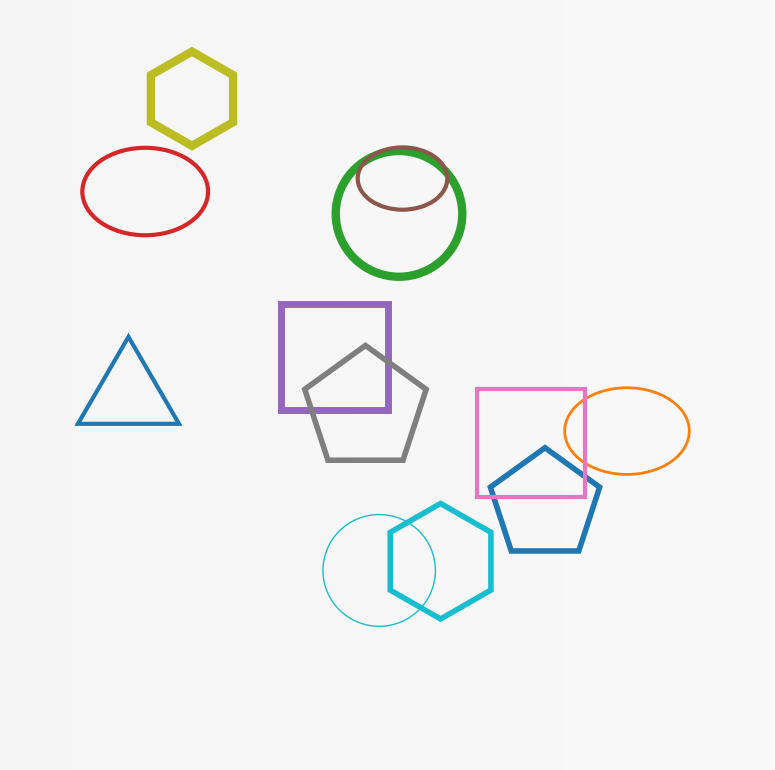[{"shape": "pentagon", "thickness": 2, "radius": 0.37, "center": [0.703, 0.344]}, {"shape": "triangle", "thickness": 1.5, "radius": 0.38, "center": [0.166, 0.487]}, {"shape": "oval", "thickness": 1, "radius": 0.4, "center": [0.809, 0.44]}, {"shape": "circle", "thickness": 3, "radius": 0.41, "center": [0.515, 0.722]}, {"shape": "oval", "thickness": 1.5, "radius": 0.41, "center": [0.187, 0.751]}, {"shape": "square", "thickness": 2.5, "radius": 0.34, "center": [0.431, 0.537]}, {"shape": "oval", "thickness": 1.5, "radius": 0.29, "center": [0.519, 0.768]}, {"shape": "square", "thickness": 1.5, "radius": 0.35, "center": [0.685, 0.424]}, {"shape": "pentagon", "thickness": 2, "radius": 0.41, "center": [0.472, 0.469]}, {"shape": "hexagon", "thickness": 3, "radius": 0.31, "center": [0.248, 0.872]}, {"shape": "hexagon", "thickness": 2, "radius": 0.38, "center": [0.568, 0.271]}, {"shape": "circle", "thickness": 0.5, "radius": 0.36, "center": [0.489, 0.259]}]